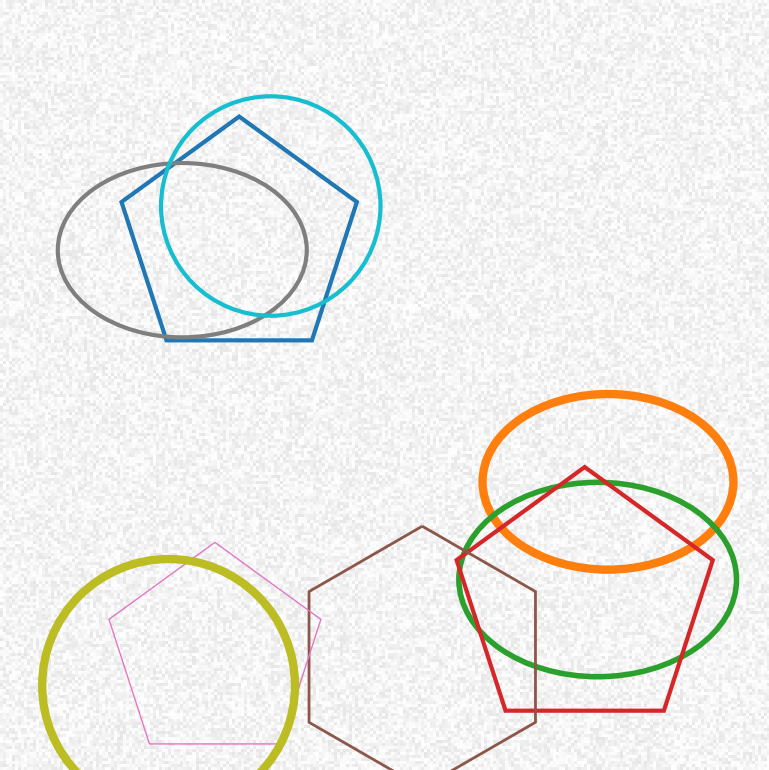[{"shape": "pentagon", "thickness": 1.5, "radius": 0.8, "center": [0.311, 0.688]}, {"shape": "oval", "thickness": 3, "radius": 0.81, "center": [0.79, 0.374]}, {"shape": "oval", "thickness": 2, "radius": 0.9, "center": [0.776, 0.247]}, {"shape": "pentagon", "thickness": 1.5, "radius": 0.87, "center": [0.759, 0.219]}, {"shape": "hexagon", "thickness": 1, "radius": 0.85, "center": [0.548, 0.147]}, {"shape": "pentagon", "thickness": 0.5, "radius": 0.72, "center": [0.279, 0.151]}, {"shape": "oval", "thickness": 1.5, "radius": 0.81, "center": [0.237, 0.675]}, {"shape": "circle", "thickness": 3, "radius": 0.82, "center": [0.219, 0.11]}, {"shape": "circle", "thickness": 1.5, "radius": 0.71, "center": [0.352, 0.732]}]